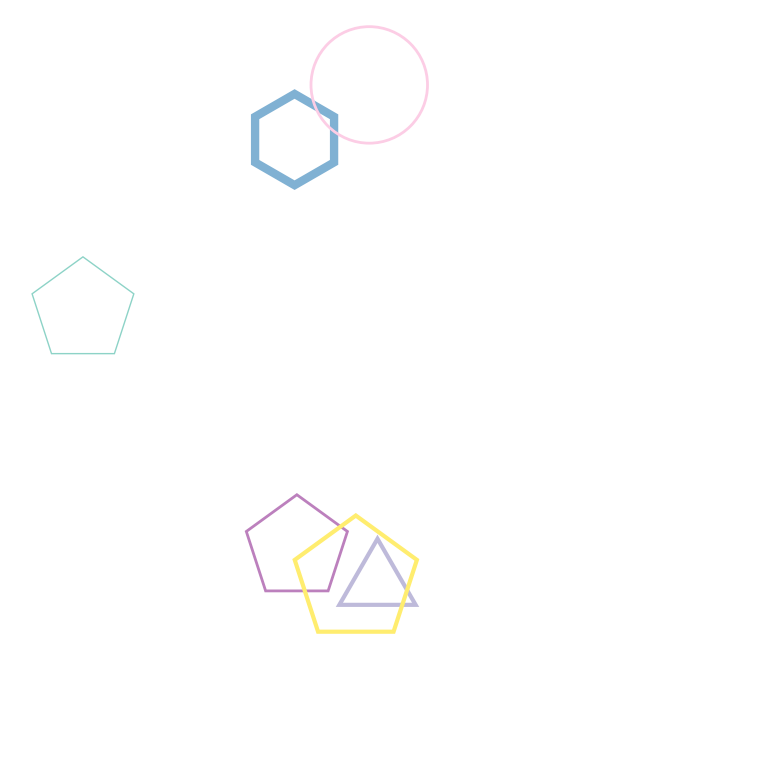[{"shape": "pentagon", "thickness": 0.5, "radius": 0.35, "center": [0.108, 0.597]}, {"shape": "triangle", "thickness": 1.5, "radius": 0.29, "center": [0.49, 0.243]}, {"shape": "hexagon", "thickness": 3, "radius": 0.3, "center": [0.383, 0.819]}, {"shape": "circle", "thickness": 1, "radius": 0.38, "center": [0.48, 0.89]}, {"shape": "pentagon", "thickness": 1, "radius": 0.35, "center": [0.386, 0.288]}, {"shape": "pentagon", "thickness": 1.5, "radius": 0.42, "center": [0.462, 0.247]}]